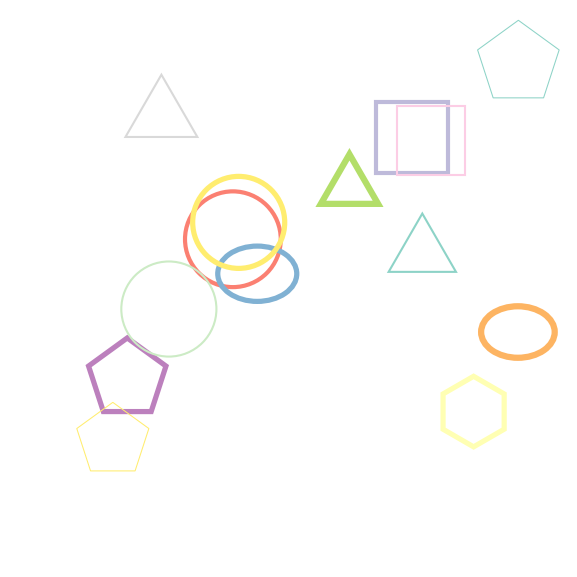[{"shape": "pentagon", "thickness": 0.5, "radius": 0.37, "center": [0.898, 0.89]}, {"shape": "triangle", "thickness": 1, "radius": 0.34, "center": [0.731, 0.562]}, {"shape": "hexagon", "thickness": 2.5, "radius": 0.31, "center": [0.82, 0.286]}, {"shape": "square", "thickness": 2, "radius": 0.31, "center": [0.713, 0.761]}, {"shape": "circle", "thickness": 2, "radius": 0.41, "center": [0.403, 0.585]}, {"shape": "oval", "thickness": 2.5, "radius": 0.34, "center": [0.445, 0.525]}, {"shape": "oval", "thickness": 3, "radius": 0.32, "center": [0.897, 0.424]}, {"shape": "triangle", "thickness": 3, "radius": 0.29, "center": [0.605, 0.675]}, {"shape": "square", "thickness": 1, "radius": 0.3, "center": [0.746, 0.756]}, {"shape": "triangle", "thickness": 1, "radius": 0.36, "center": [0.28, 0.798]}, {"shape": "pentagon", "thickness": 2.5, "radius": 0.35, "center": [0.22, 0.343]}, {"shape": "circle", "thickness": 1, "radius": 0.41, "center": [0.292, 0.464]}, {"shape": "pentagon", "thickness": 0.5, "radius": 0.33, "center": [0.195, 0.237]}, {"shape": "circle", "thickness": 2.5, "radius": 0.4, "center": [0.413, 0.614]}]